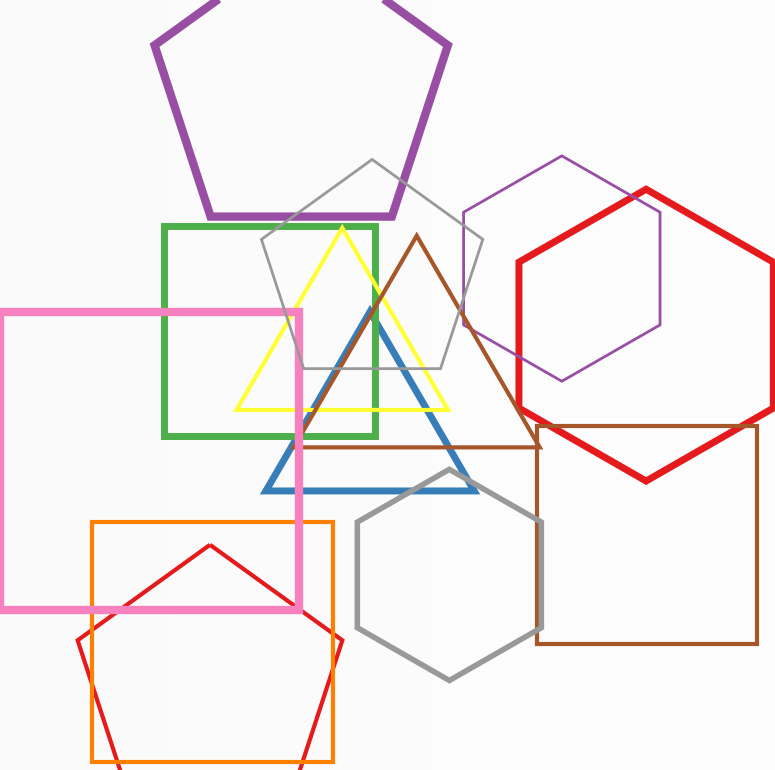[{"shape": "pentagon", "thickness": 1.5, "radius": 0.9, "center": [0.271, 0.113]}, {"shape": "hexagon", "thickness": 2.5, "radius": 0.95, "center": [0.834, 0.565]}, {"shape": "triangle", "thickness": 2.5, "radius": 0.78, "center": [0.477, 0.44]}, {"shape": "square", "thickness": 2.5, "radius": 0.68, "center": [0.348, 0.57]}, {"shape": "pentagon", "thickness": 3, "radius": 0.99, "center": [0.389, 0.88]}, {"shape": "hexagon", "thickness": 1, "radius": 0.73, "center": [0.725, 0.651]}, {"shape": "square", "thickness": 1.5, "radius": 0.78, "center": [0.274, 0.166]}, {"shape": "triangle", "thickness": 1.5, "radius": 0.79, "center": [0.442, 0.546]}, {"shape": "square", "thickness": 1.5, "radius": 0.71, "center": [0.835, 0.305]}, {"shape": "triangle", "thickness": 1.5, "radius": 0.92, "center": [0.538, 0.511]}, {"shape": "square", "thickness": 3, "radius": 0.97, "center": [0.193, 0.401]}, {"shape": "pentagon", "thickness": 1, "radius": 0.75, "center": [0.48, 0.643]}, {"shape": "hexagon", "thickness": 2, "radius": 0.69, "center": [0.58, 0.253]}]